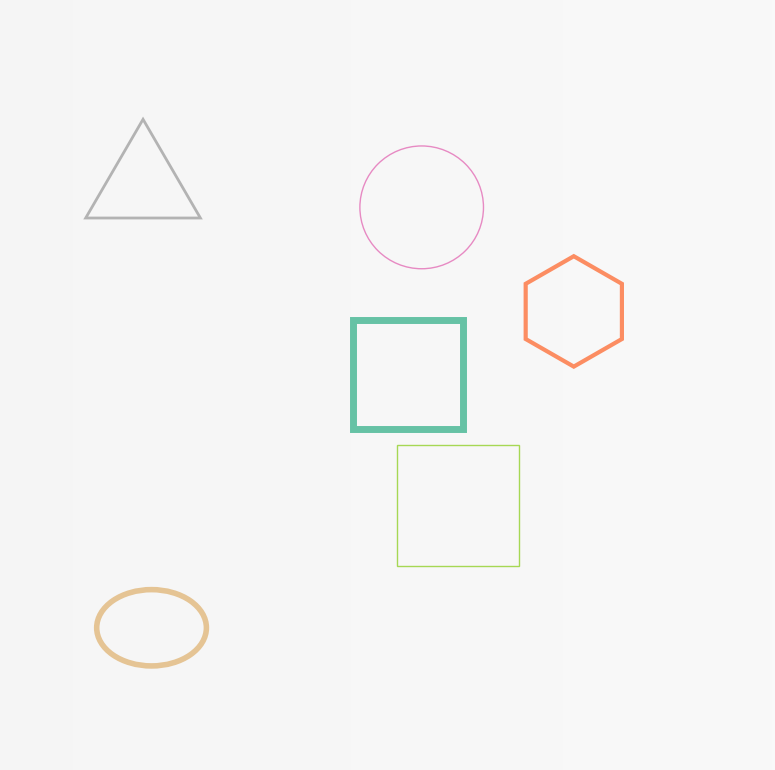[{"shape": "square", "thickness": 2.5, "radius": 0.35, "center": [0.527, 0.513]}, {"shape": "hexagon", "thickness": 1.5, "radius": 0.36, "center": [0.74, 0.596]}, {"shape": "circle", "thickness": 0.5, "radius": 0.4, "center": [0.544, 0.731]}, {"shape": "square", "thickness": 0.5, "radius": 0.39, "center": [0.591, 0.343]}, {"shape": "oval", "thickness": 2, "radius": 0.35, "center": [0.196, 0.185]}, {"shape": "triangle", "thickness": 1, "radius": 0.43, "center": [0.185, 0.76]}]